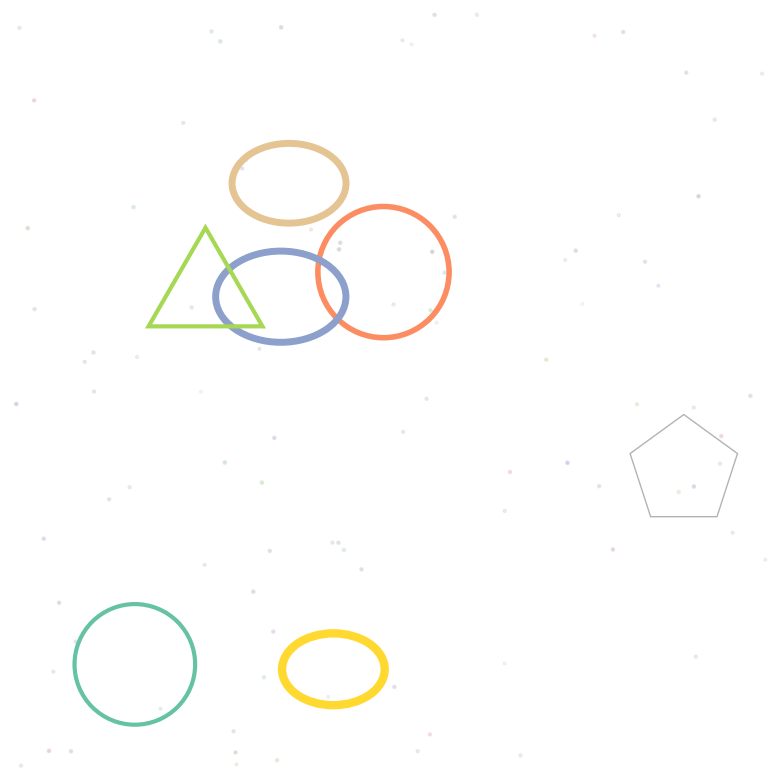[{"shape": "circle", "thickness": 1.5, "radius": 0.39, "center": [0.175, 0.137]}, {"shape": "circle", "thickness": 2, "radius": 0.43, "center": [0.498, 0.647]}, {"shape": "oval", "thickness": 2.5, "radius": 0.42, "center": [0.365, 0.615]}, {"shape": "triangle", "thickness": 1.5, "radius": 0.43, "center": [0.267, 0.619]}, {"shape": "oval", "thickness": 3, "radius": 0.33, "center": [0.433, 0.131]}, {"shape": "oval", "thickness": 2.5, "radius": 0.37, "center": [0.375, 0.762]}, {"shape": "pentagon", "thickness": 0.5, "radius": 0.37, "center": [0.888, 0.388]}]